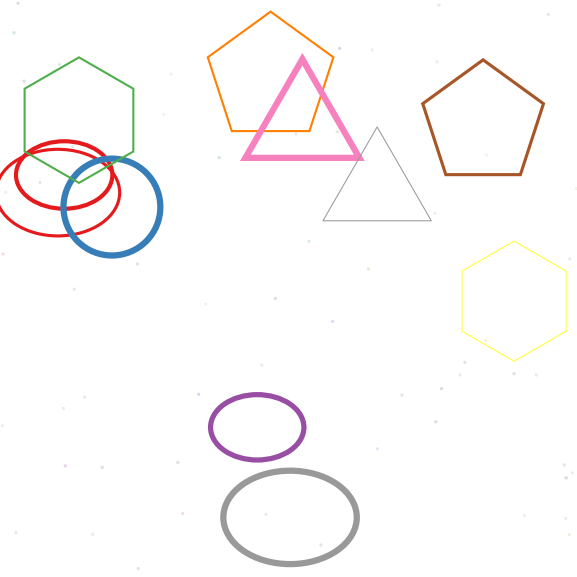[{"shape": "oval", "thickness": 1.5, "radius": 0.54, "center": [0.1, 0.666]}, {"shape": "oval", "thickness": 2, "radius": 0.42, "center": [0.111, 0.696]}, {"shape": "circle", "thickness": 3, "radius": 0.42, "center": [0.194, 0.641]}, {"shape": "hexagon", "thickness": 1, "radius": 0.54, "center": [0.137, 0.791]}, {"shape": "oval", "thickness": 2.5, "radius": 0.4, "center": [0.445, 0.259]}, {"shape": "pentagon", "thickness": 1, "radius": 0.57, "center": [0.469, 0.865]}, {"shape": "hexagon", "thickness": 0.5, "radius": 0.52, "center": [0.89, 0.478]}, {"shape": "pentagon", "thickness": 1.5, "radius": 0.55, "center": [0.837, 0.786]}, {"shape": "triangle", "thickness": 3, "radius": 0.57, "center": [0.524, 0.783]}, {"shape": "oval", "thickness": 3, "radius": 0.58, "center": [0.502, 0.103]}, {"shape": "triangle", "thickness": 0.5, "radius": 0.54, "center": [0.653, 0.671]}]